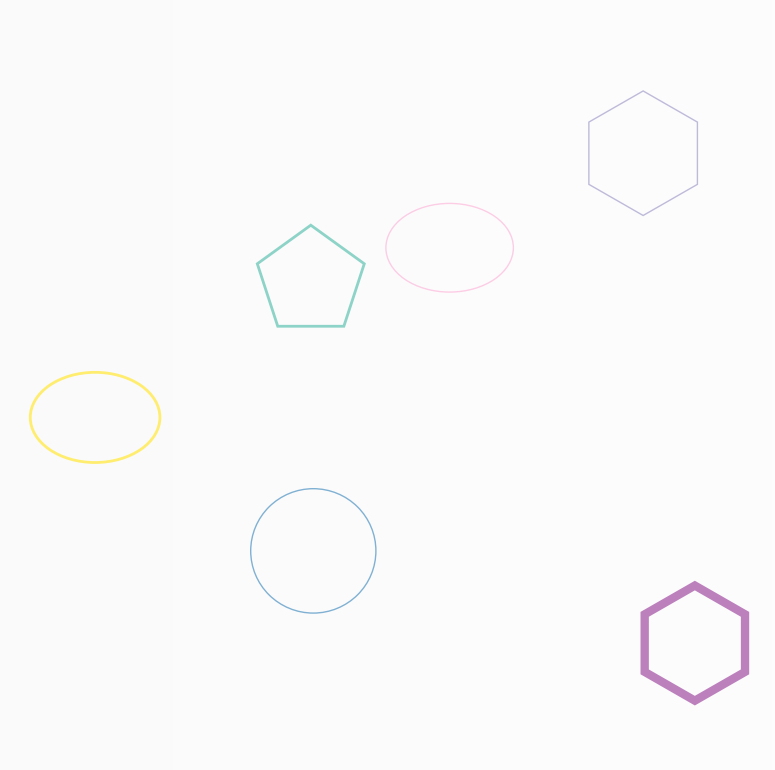[{"shape": "pentagon", "thickness": 1, "radius": 0.36, "center": [0.401, 0.635]}, {"shape": "hexagon", "thickness": 0.5, "radius": 0.4, "center": [0.83, 0.801]}, {"shape": "circle", "thickness": 0.5, "radius": 0.4, "center": [0.404, 0.285]}, {"shape": "oval", "thickness": 0.5, "radius": 0.41, "center": [0.58, 0.678]}, {"shape": "hexagon", "thickness": 3, "radius": 0.37, "center": [0.897, 0.165]}, {"shape": "oval", "thickness": 1, "radius": 0.42, "center": [0.123, 0.458]}]